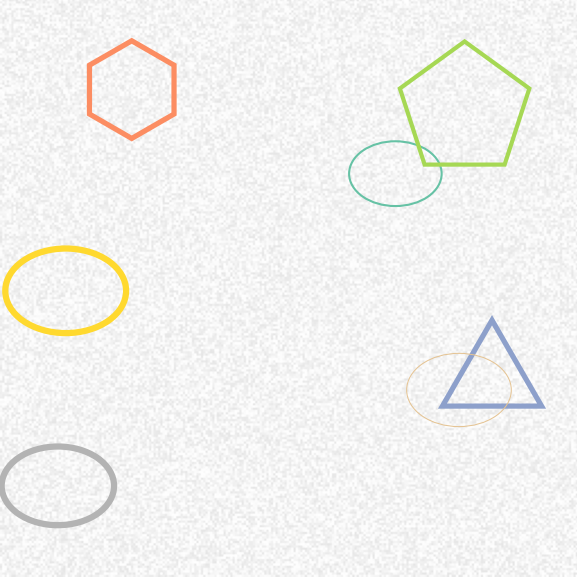[{"shape": "oval", "thickness": 1, "radius": 0.4, "center": [0.685, 0.698]}, {"shape": "hexagon", "thickness": 2.5, "radius": 0.42, "center": [0.228, 0.844]}, {"shape": "triangle", "thickness": 2.5, "radius": 0.5, "center": [0.852, 0.346]}, {"shape": "pentagon", "thickness": 2, "radius": 0.59, "center": [0.805, 0.809]}, {"shape": "oval", "thickness": 3, "radius": 0.52, "center": [0.114, 0.496]}, {"shape": "oval", "thickness": 0.5, "radius": 0.45, "center": [0.795, 0.324]}, {"shape": "oval", "thickness": 3, "radius": 0.49, "center": [0.1, 0.158]}]